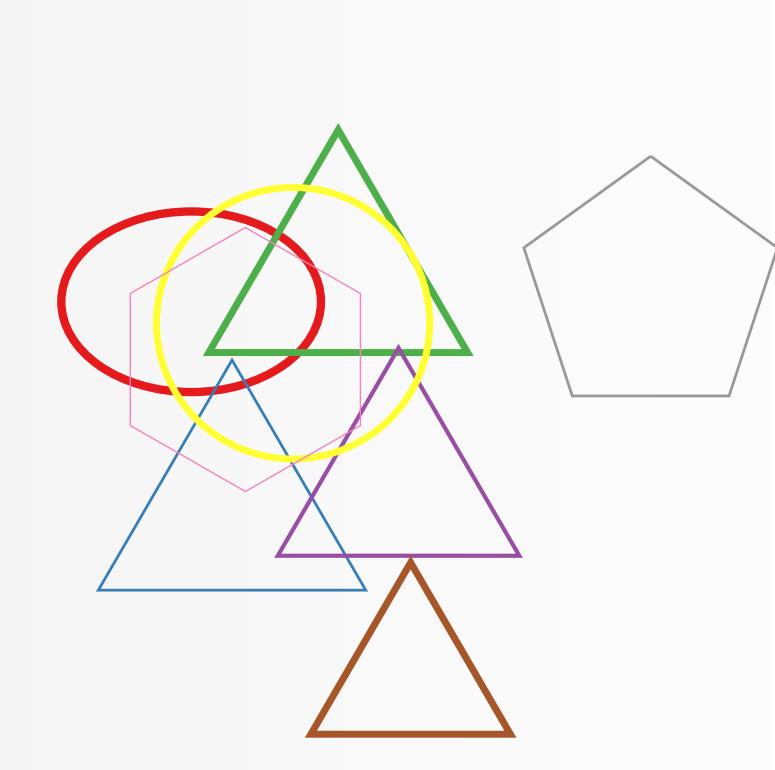[{"shape": "oval", "thickness": 3, "radius": 0.84, "center": [0.247, 0.608]}, {"shape": "triangle", "thickness": 1, "radius": 1.0, "center": [0.299, 0.333]}, {"shape": "triangle", "thickness": 2.5, "radius": 0.96, "center": [0.436, 0.639]}, {"shape": "triangle", "thickness": 1.5, "radius": 0.9, "center": [0.514, 0.368]}, {"shape": "circle", "thickness": 2.5, "radius": 0.88, "center": [0.378, 0.58]}, {"shape": "triangle", "thickness": 2.5, "radius": 0.74, "center": [0.53, 0.121]}, {"shape": "hexagon", "thickness": 0.5, "radius": 0.86, "center": [0.317, 0.533]}, {"shape": "pentagon", "thickness": 1, "radius": 0.86, "center": [0.84, 0.625]}]